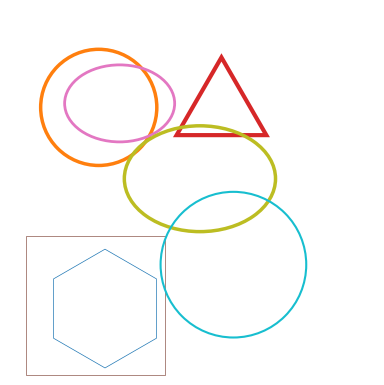[{"shape": "hexagon", "thickness": 0.5, "radius": 0.77, "center": [0.273, 0.199]}, {"shape": "circle", "thickness": 2.5, "radius": 0.75, "center": [0.256, 0.721]}, {"shape": "triangle", "thickness": 3, "radius": 0.67, "center": [0.575, 0.716]}, {"shape": "square", "thickness": 0.5, "radius": 0.9, "center": [0.248, 0.206]}, {"shape": "oval", "thickness": 2, "radius": 0.71, "center": [0.311, 0.731]}, {"shape": "oval", "thickness": 2.5, "radius": 0.98, "center": [0.519, 0.536]}, {"shape": "circle", "thickness": 1.5, "radius": 0.95, "center": [0.606, 0.313]}]